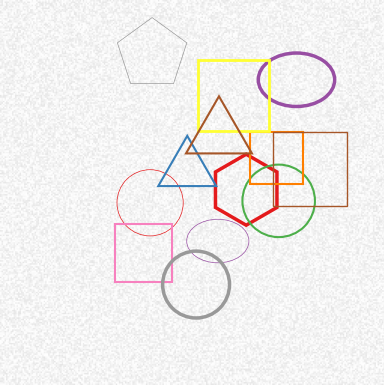[{"shape": "hexagon", "thickness": 2.5, "radius": 0.46, "center": [0.639, 0.507]}, {"shape": "circle", "thickness": 0.5, "radius": 0.43, "center": [0.39, 0.473]}, {"shape": "triangle", "thickness": 1.5, "radius": 0.43, "center": [0.486, 0.56]}, {"shape": "circle", "thickness": 1.5, "radius": 0.47, "center": [0.724, 0.478]}, {"shape": "oval", "thickness": 0.5, "radius": 0.4, "center": [0.566, 0.374]}, {"shape": "oval", "thickness": 2.5, "radius": 0.5, "center": [0.77, 0.793]}, {"shape": "square", "thickness": 1.5, "radius": 0.34, "center": [0.718, 0.59]}, {"shape": "square", "thickness": 2, "radius": 0.46, "center": [0.607, 0.752]}, {"shape": "triangle", "thickness": 1.5, "radius": 0.49, "center": [0.569, 0.651]}, {"shape": "square", "thickness": 1, "radius": 0.48, "center": [0.806, 0.561]}, {"shape": "square", "thickness": 1.5, "radius": 0.37, "center": [0.372, 0.343]}, {"shape": "pentagon", "thickness": 0.5, "radius": 0.47, "center": [0.395, 0.86]}, {"shape": "circle", "thickness": 2.5, "radius": 0.43, "center": [0.509, 0.261]}]